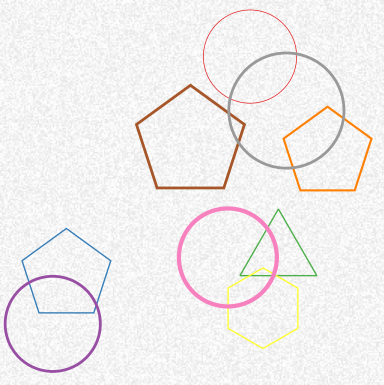[{"shape": "circle", "thickness": 0.5, "radius": 0.61, "center": [0.649, 0.853]}, {"shape": "pentagon", "thickness": 1, "radius": 0.61, "center": [0.172, 0.285]}, {"shape": "triangle", "thickness": 1, "radius": 0.58, "center": [0.723, 0.342]}, {"shape": "circle", "thickness": 2, "radius": 0.62, "center": [0.137, 0.159]}, {"shape": "pentagon", "thickness": 1.5, "radius": 0.6, "center": [0.851, 0.603]}, {"shape": "hexagon", "thickness": 1, "radius": 0.52, "center": [0.683, 0.199]}, {"shape": "pentagon", "thickness": 2, "radius": 0.74, "center": [0.495, 0.631]}, {"shape": "circle", "thickness": 3, "radius": 0.64, "center": [0.592, 0.331]}, {"shape": "circle", "thickness": 2, "radius": 0.75, "center": [0.744, 0.713]}]